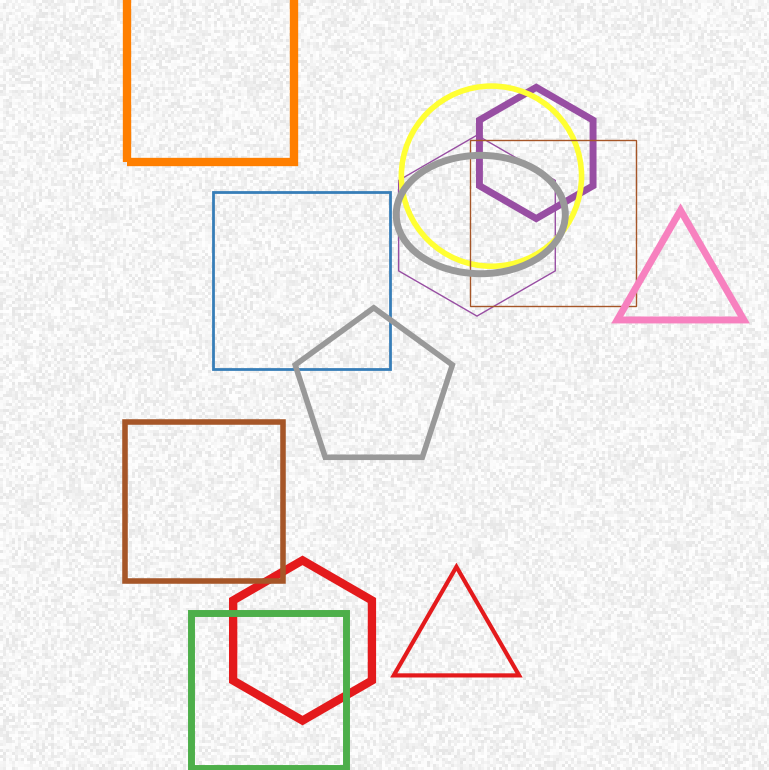[{"shape": "hexagon", "thickness": 3, "radius": 0.52, "center": [0.393, 0.168]}, {"shape": "triangle", "thickness": 1.5, "radius": 0.47, "center": [0.593, 0.17]}, {"shape": "square", "thickness": 1, "radius": 0.58, "center": [0.392, 0.636]}, {"shape": "square", "thickness": 2.5, "radius": 0.5, "center": [0.349, 0.104]}, {"shape": "hexagon", "thickness": 2.5, "radius": 0.43, "center": [0.696, 0.801]}, {"shape": "hexagon", "thickness": 0.5, "radius": 0.59, "center": [0.619, 0.707]}, {"shape": "square", "thickness": 3, "radius": 0.54, "center": [0.273, 0.898]}, {"shape": "circle", "thickness": 2, "radius": 0.59, "center": [0.638, 0.771]}, {"shape": "square", "thickness": 2, "radius": 0.51, "center": [0.265, 0.349]}, {"shape": "square", "thickness": 0.5, "radius": 0.54, "center": [0.718, 0.71]}, {"shape": "triangle", "thickness": 2.5, "radius": 0.47, "center": [0.884, 0.632]}, {"shape": "oval", "thickness": 2.5, "radius": 0.55, "center": [0.624, 0.721]}, {"shape": "pentagon", "thickness": 2, "radius": 0.54, "center": [0.485, 0.493]}]